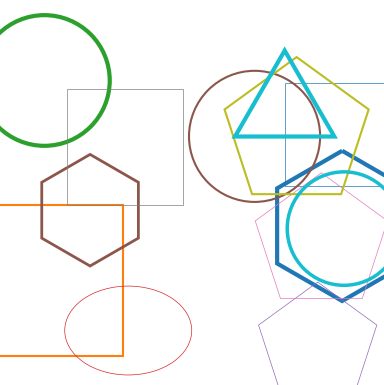[{"shape": "square", "thickness": 0.5, "radius": 0.67, "center": [0.874, 0.651]}, {"shape": "hexagon", "thickness": 3, "radius": 0.98, "center": [0.889, 0.413]}, {"shape": "square", "thickness": 1.5, "radius": 0.98, "center": [0.124, 0.272]}, {"shape": "circle", "thickness": 3, "radius": 0.85, "center": [0.115, 0.791]}, {"shape": "oval", "thickness": 0.5, "radius": 0.82, "center": [0.333, 0.141]}, {"shape": "pentagon", "thickness": 0.5, "radius": 0.81, "center": [0.825, 0.106]}, {"shape": "hexagon", "thickness": 2, "radius": 0.72, "center": [0.234, 0.454]}, {"shape": "circle", "thickness": 1.5, "radius": 0.85, "center": [0.661, 0.646]}, {"shape": "pentagon", "thickness": 0.5, "radius": 0.9, "center": [0.835, 0.371]}, {"shape": "square", "thickness": 0.5, "radius": 0.75, "center": [0.324, 0.619]}, {"shape": "pentagon", "thickness": 1.5, "radius": 0.98, "center": [0.77, 0.655]}, {"shape": "triangle", "thickness": 3, "radius": 0.74, "center": [0.739, 0.72]}, {"shape": "circle", "thickness": 2.5, "radius": 0.74, "center": [0.893, 0.406]}]